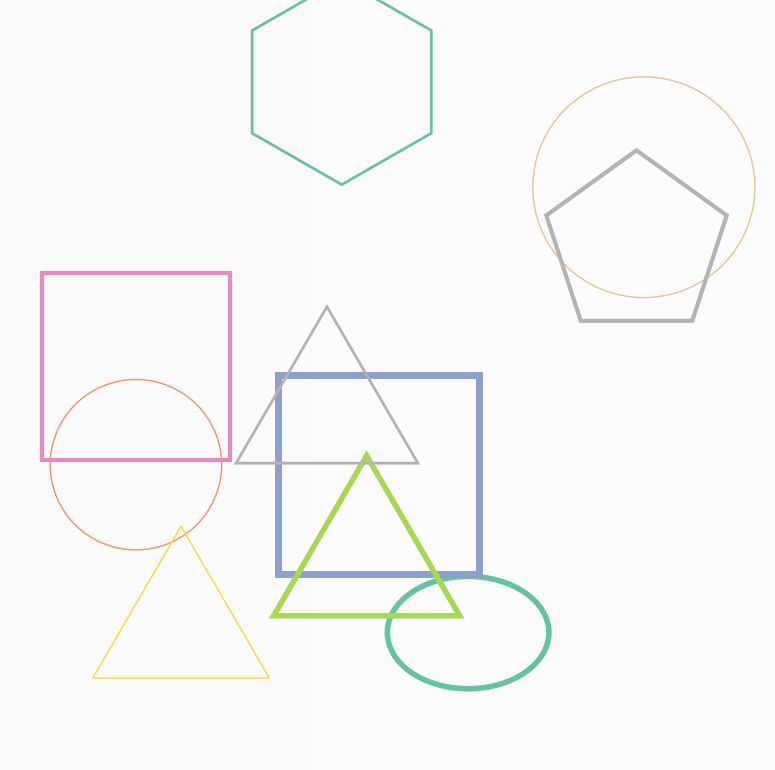[{"shape": "oval", "thickness": 2, "radius": 0.52, "center": [0.604, 0.178]}, {"shape": "hexagon", "thickness": 1, "radius": 0.67, "center": [0.441, 0.894]}, {"shape": "circle", "thickness": 0.5, "radius": 0.55, "center": [0.175, 0.396]}, {"shape": "square", "thickness": 2.5, "radius": 0.65, "center": [0.488, 0.384]}, {"shape": "square", "thickness": 1.5, "radius": 0.61, "center": [0.176, 0.524]}, {"shape": "triangle", "thickness": 2, "radius": 0.69, "center": [0.473, 0.27]}, {"shape": "triangle", "thickness": 0.5, "radius": 0.66, "center": [0.234, 0.185]}, {"shape": "circle", "thickness": 0.5, "radius": 0.72, "center": [0.831, 0.757]}, {"shape": "triangle", "thickness": 1, "radius": 0.68, "center": [0.422, 0.466]}, {"shape": "pentagon", "thickness": 1.5, "radius": 0.61, "center": [0.821, 0.682]}]